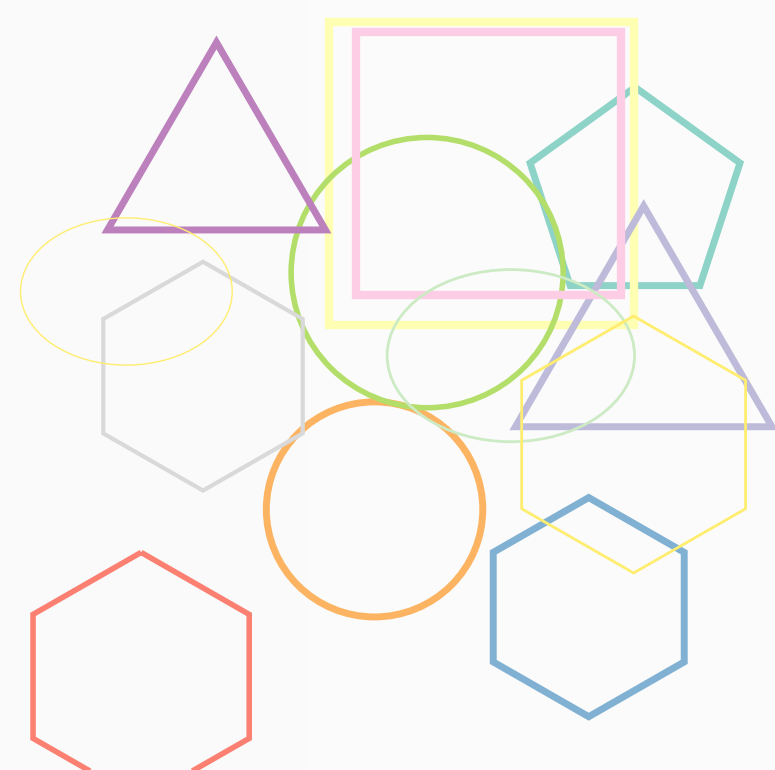[{"shape": "pentagon", "thickness": 2.5, "radius": 0.71, "center": [0.819, 0.744]}, {"shape": "square", "thickness": 3, "radius": 0.99, "center": [0.621, 0.775]}, {"shape": "triangle", "thickness": 2.5, "radius": 0.96, "center": [0.831, 0.541]}, {"shape": "hexagon", "thickness": 2, "radius": 0.81, "center": [0.182, 0.122]}, {"shape": "hexagon", "thickness": 2.5, "radius": 0.71, "center": [0.76, 0.212]}, {"shape": "circle", "thickness": 2.5, "radius": 0.7, "center": [0.483, 0.338]}, {"shape": "circle", "thickness": 2, "radius": 0.88, "center": [0.551, 0.646]}, {"shape": "square", "thickness": 3, "radius": 0.85, "center": [0.63, 0.788]}, {"shape": "hexagon", "thickness": 1.5, "radius": 0.74, "center": [0.262, 0.511]}, {"shape": "triangle", "thickness": 2.5, "radius": 0.81, "center": [0.279, 0.783]}, {"shape": "oval", "thickness": 1, "radius": 0.8, "center": [0.659, 0.538]}, {"shape": "hexagon", "thickness": 1, "radius": 0.83, "center": [0.818, 0.423]}, {"shape": "oval", "thickness": 0.5, "radius": 0.68, "center": [0.163, 0.621]}]